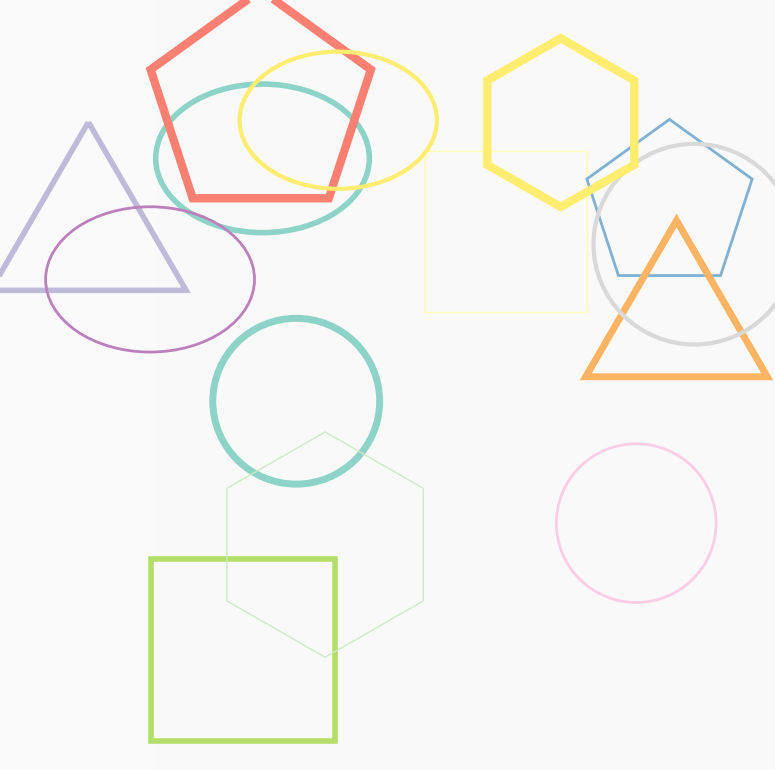[{"shape": "oval", "thickness": 2, "radius": 0.69, "center": [0.339, 0.794]}, {"shape": "circle", "thickness": 2.5, "radius": 0.54, "center": [0.382, 0.479]}, {"shape": "square", "thickness": 0.5, "radius": 0.52, "center": [0.653, 0.7]}, {"shape": "triangle", "thickness": 2, "radius": 0.73, "center": [0.114, 0.696]}, {"shape": "pentagon", "thickness": 3, "radius": 0.75, "center": [0.336, 0.863]}, {"shape": "pentagon", "thickness": 1, "radius": 0.56, "center": [0.864, 0.733]}, {"shape": "triangle", "thickness": 2.5, "radius": 0.68, "center": [0.873, 0.578]}, {"shape": "square", "thickness": 2, "radius": 0.59, "center": [0.313, 0.156]}, {"shape": "circle", "thickness": 1, "radius": 0.52, "center": [0.821, 0.321]}, {"shape": "circle", "thickness": 1.5, "radius": 0.65, "center": [0.896, 0.683]}, {"shape": "oval", "thickness": 1, "radius": 0.67, "center": [0.194, 0.637]}, {"shape": "hexagon", "thickness": 0.5, "radius": 0.73, "center": [0.419, 0.293]}, {"shape": "hexagon", "thickness": 3, "radius": 0.55, "center": [0.724, 0.841]}, {"shape": "oval", "thickness": 1.5, "radius": 0.64, "center": [0.436, 0.844]}]